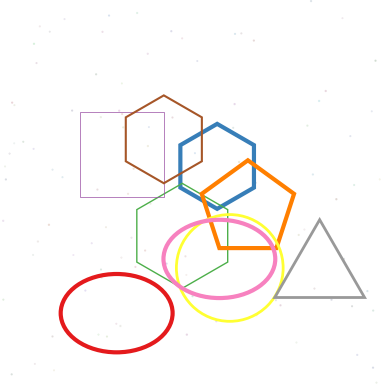[{"shape": "oval", "thickness": 3, "radius": 0.73, "center": [0.303, 0.187]}, {"shape": "hexagon", "thickness": 3, "radius": 0.55, "center": [0.564, 0.568]}, {"shape": "hexagon", "thickness": 1, "radius": 0.68, "center": [0.473, 0.387]}, {"shape": "square", "thickness": 0.5, "radius": 0.55, "center": [0.318, 0.599]}, {"shape": "pentagon", "thickness": 3, "radius": 0.63, "center": [0.644, 0.458]}, {"shape": "circle", "thickness": 2, "radius": 0.69, "center": [0.597, 0.304]}, {"shape": "hexagon", "thickness": 1.5, "radius": 0.57, "center": [0.426, 0.638]}, {"shape": "oval", "thickness": 3, "radius": 0.73, "center": [0.57, 0.327]}, {"shape": "triangle", "thickness": 2, "radius": 0.67, "center": [0.83, 0.295]}]